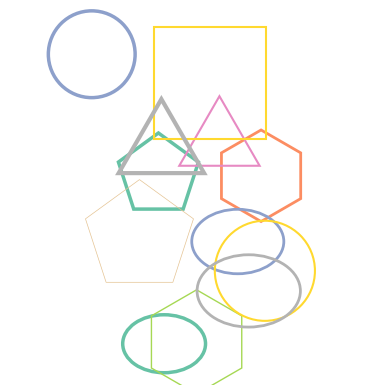[{"shape": "pentagon", "thickness": 2.5, "radius": 0.55, "center": [0.412, 0.545]}, {"shape": "oval", "thickness": 2.5, "radius": 0.54, "center": [0.426, 0.107]}, {"shape": "hexagon", "thickness": 2, "radius": 0.59, "center": [0.678, 0.544]}, {"shape": "oval", "thickness": 2, "radius": 0.6, "center": [0.618, 0.373]}, {"shape": "circle", "thickness": 2.5, "radius": 0.56, "center": [0.238, 0.859]}, {"shape": "triangle", "thickness": 1.5, "radius": 0.6, "center": [0.57, 0.63]}, {"shape": "hexagon", "thickness": 1, "radius": 0.68, "center": [0.511, 0.112]}, {"shape": "circle", "thickness": 1.5, "radius": 0.65, "center": [0.688, 0.297]}, {"shape": "square", "thickness": 1.5, "radius": 0.73, "center": [0.545, 0.784]}, {"shape": "pentagon", "thickness": 0.5, "radius": 0.74, "center": [0.362, 0.386]}, {"shape": "oval", "thickness": 2, "radius": 0.67, "center": [0.646, 0.244]}, {"shape": "triangle", "thickness": 3, "radius": 0.64, "center": [0.419, 0.614]}]